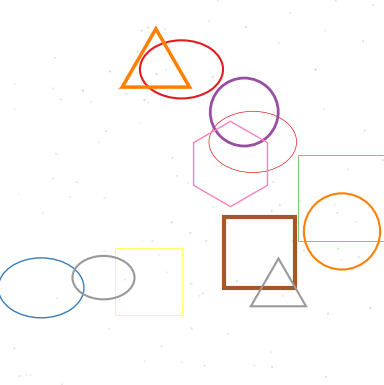[{"shape": "oval", "thickness": 0.5, "radius": 0.57, "center": [0.657, 0.631]}, {"shape": "oval", "thickness": 1.5, "radius": 0.54, "center": [0.471, 0.82]}, {"shape": "oval", "thickness": 1, "radius": 0.56, "center": [0.107, 0.252]}, {"shape": "square", "thickness": 0.5, "radius": 0.56, "center": [0.887, 0.484]}, {"shape": "circle", "thickness": 2, "radius": 0.44, "center": [0.634, 0.709]}, {"shape": "triangle", "thickness": 2.5, "radius": 0.5, "center": [0.405, 0.824]}, {"shape": "circle", "thickness": 1.5, "radius": 0.49, "center": [0.888, 0.399]}, {"shape": "square", "thickness": 0.5, "radius": 0.43, "center": [0.385, 0.269]}, {"shape": "square", "thickness": 3, "radius": 0.46, "center": [0.673, 0.343]}, {"shape": "hexagon", "thickness": 1, "radius": 0.55, "center": [0.599, 0.574]}, {"shape": "triangle", "thickness": 1.5, "radius": 0.41, "center": [0.723, 0.246]}, {"shape": "oval", "thickness": 1.5, "radius": 0.4, "center": [0.269, 0.279]}]